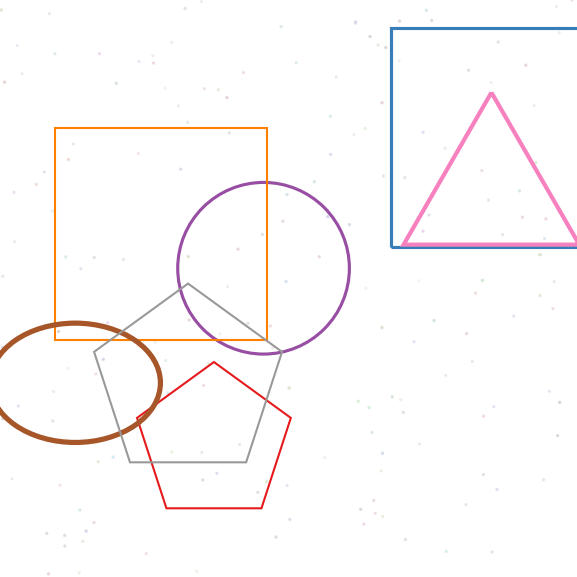[{"shape": "pentagon", "thickness": 1, "radius": 0.7, "center": [0.37, 0.232]}, {"shape": "square", "thickness": 1.5, "radius": 0.95, "center": [0.867, 0.761]}, {"shape": "circle", "thickness": 1.5, "radius": 0.74, "center": [0.456, 0.535]}, {"shape": "square", "thickness": 1, "radius": 0.92, "center": [0.279, 0.594]}, {"shape": "oval", "thickness": 2.5, "radius": 0.74, "center": [0.13, 0.336]}, {"shape": "triangle", "thickness": 2, "radius": 0.88, "center": [0.851, 0.663]}, {"shape": "pentagon", "thickness": 1, "radius": 0.86, "center": [0.326, 0.337]}]